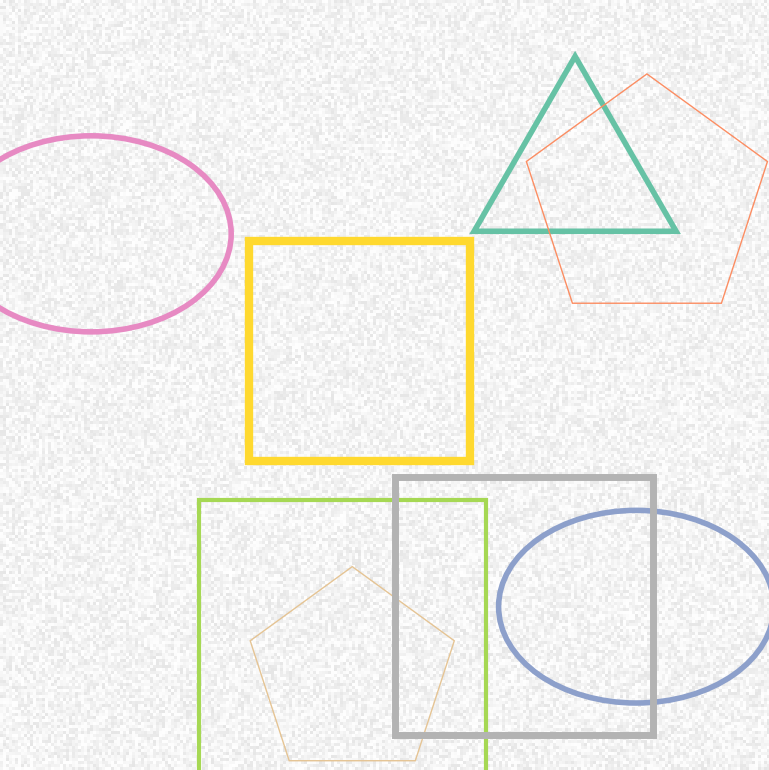[{"shape": "triangle", "thickness": 2, "radius": 0.76, "center": [0.747, 0.775]}, {"shape": "pentagon", "thickness": 0.5, "radius": 0.82, "center": [0.84, 0.739]}, {"shape": "oval", "thickness": 2, "radius": 0.89, "center": [0.826, 0.212]}, {"shape": "oval", "thickness": 2, "radius": 0.91, "center": [0.118, 0.696]}, {"shape": "square", "thickness": 1.5, "radius": 0.93, "center": [0.445, 0.164]}, {"shape": "square", "thickness": 3, "radius": 0.72, "center": [0.467, 0.544]}, {"shape": "pentagon", "thickness": 0.5, "radius": 0.7, "center": [0.457, 0.125]}, {"shape": "square", "thickness": 2.5, "radius": 0.84, "center": [0.681, 0.213]}]